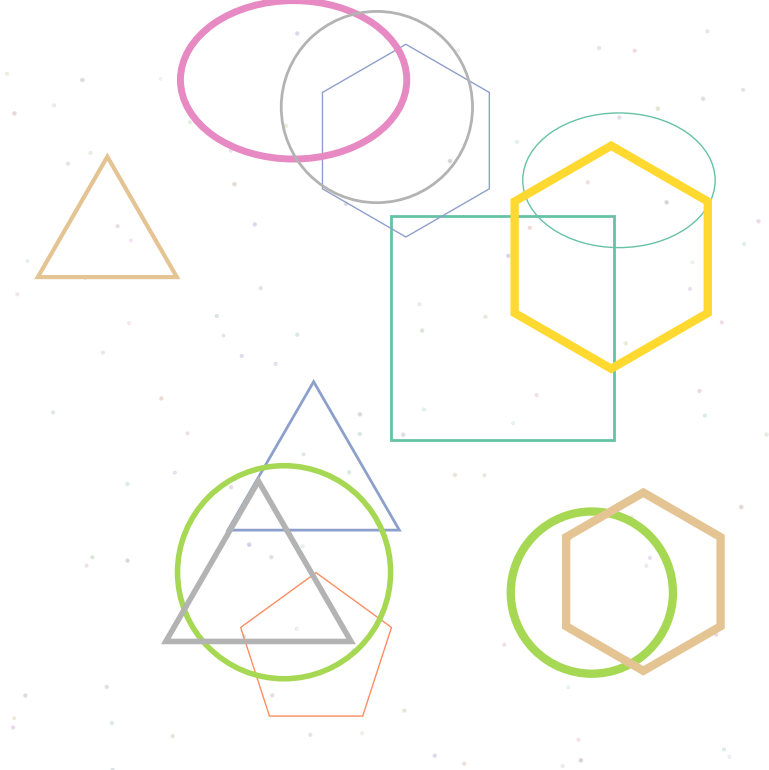[{"shape": "square", "thickness": 1, "radius": 0.73, "center": [0.652, 0.574]}, {"shape": "oval", "thickness": 0.5, "radius": 0.62, "center": [0.804, 0.766]}, {"shape": "pentagon", "thickness": 0.5, "radius": 0.51, "center": [0.41, 0.153]}, {"shape": "triangle", "thickness": 1, "radius": 0.64, "center": [0.407, 0.376]}, {"shape": "hexagon", "thickness": 0.5, "radius": 0.63, "center": [0.527, 0.817]}, {"shape": "oval", "thickness": 2.5, "radius": 0.73, "center": [0.381, 0.896]}, {"shape": "circle", "thickness": 2, "radius": 0.69, "center": [0.369, 0.257]}, {"shape": "circle", "thickness": 3, "radius": 0.53, "center": [0.769, 0.23]}, {"shape": "hexagon", "thickness": 3, "radius": 0.72, "center": [0.794, 0.666]}, {"shape": "triangle", "thickness": 1.5, "radius": 0.52, "center": [0.139, 0.692]}, {"shape": "hexagon", "thickness": 3, "radius": 0.58, "center": [0.836, 0.245]}, {"shape": "circle", "thickness": 1, "radius": 0.62, "center": [0.489, 0.861]}, {"shape": "triangle", "thickness": 2, "radius": 0.69, "center": [0.336, 0.236]}]